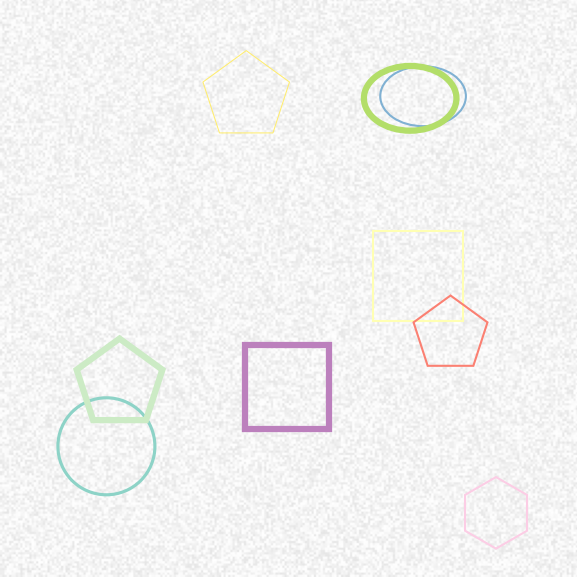[{"shape": "circle", "thickness": 1.5, "radius": 0.42, "center": [0.184, 0.226]}, {"shape": "square", "thickness": 1, "radius": 0.39, "center": [0.724, 0.521]}, {"shape": "pentagon", "thickness": 1, "radius": 0.34, "center": [0.78, 0.42]}, {"shape": "oval", "thickness": 1, "radius": 0.37, "center": [0.733, 0.833]}, {"shape": "oval", "thickness": 3, "radius": 0.4, "center": [0.71, 0.829]}, {"shape": "hexagon", "thickness": 1, "radius": 0.31, "center": [0.859, 0.111]}, {"shape": "square", "thickness": 3, "radius": 0.36, "center": [0.497, 0.329]}, {"shape": "pentagon", "thickness": 3, "radius": 0.39, "center": [0.207, 0.335]}, {"shape": "pentagon", "thickness": 0.5, "radius": 0.39, "center": [0.426, 0.833]}]